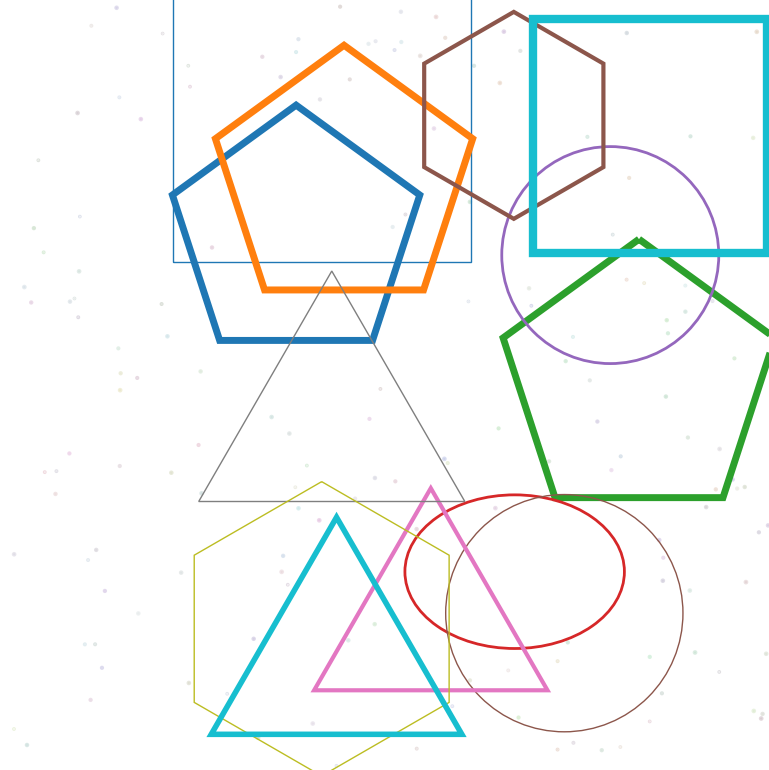[{"shape": "pentagon", "thickness": 2.5, "radius": 0.84, "center": [0.385, 0.695]}, {"shape": "square", "thickness": 0.5, "radius": 0.97, "center": [0.418, 0.854]}, {"shape": "pentagon", "thickness": 2.5, "radius": 0.88, "center": [0.447, 0.766]}, {"shape": "pentagon", "thickness": 2.5, "radius": 0.93, "center": [0.83, 0.504]}, {"shape": "oval", "thickness": 1, "radius": 0.71, "center": [0.668, 0.258]}, {"shape": "circle", "thickness": 1, "radius": 0.7, "center": [0.793, 0.669]}, {"shape": "hexagon", "thickness": 1.5, "radius": 0.67, "center": [0.667, 0.85]}, {"shape": "circle", "thickness": 0.5, "radius": 0.77, "center": [0.733, 0.204]}, {"shape": "triangle", "thickness": 1.5, "radius": 0.87, "center": [0.559, 0.191]}, {"shape": "triangle", "thickness": 0.5, "radius": 1.0, "center": [0.431, 0.448]}, {"shape": "hexagon", "thickness": 0.5, "radius": 0.96, "center": [0.418, 0.183]}, {"shape": "square", "thickness": 3, "radius": 0.76, "center": [0.844, 0.824]}, {"shape": "triangle", "thickness": 2, "radius": 0.94, "center": [0.437, 0.14]}]